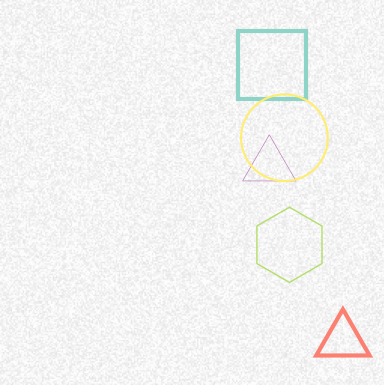[{"shape": "square", "thickness": 3, "radius": 0.44, "center": [0.707, 0.832]}, {"shape": "triangle", "thickness": 3, "radius": 0.4, "center": [0.891, 0.117]}, {"shape": "hexagon", "thickness": 1, "radius": 0.49, "center": [0.752, 0.364]}, {"shape": "triangle", "thickness": 0.5, "radius": 0.4, "center": [0.7, 0.57]}, {"shape": "circle", "thickness": 1.5, "radius": 0.56, "center": [0.739, 0.642]}]